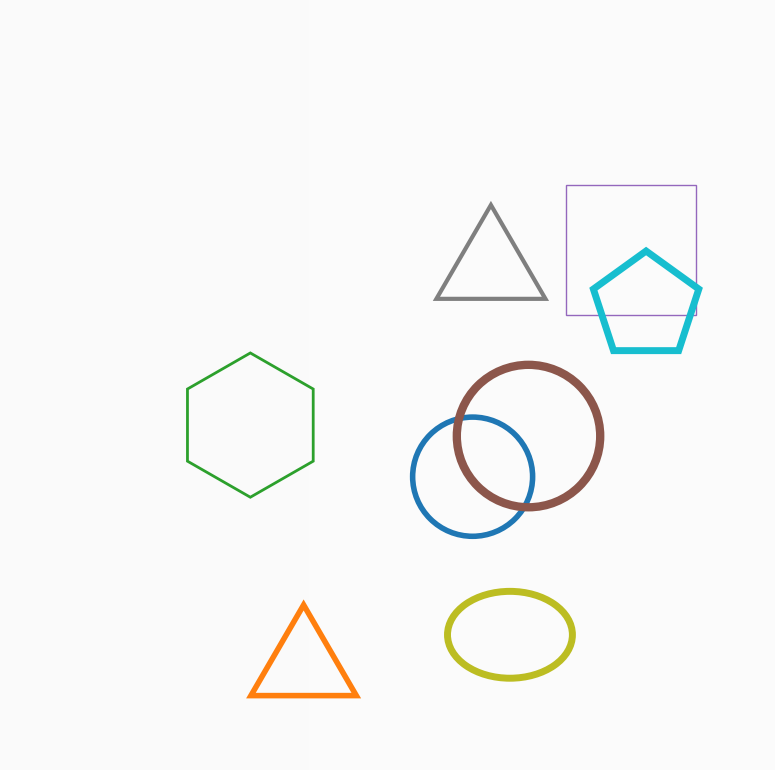[{"shape": "circle", "thickness": 2, "radius": 0.39, "center": [0.61, 0.381]}, {"shape": "triangle", "thickness": 2, "radius": 0.39, "center": [0.392, 0.136]}, {"shape": "hexagon", "thickness": 1, "radius": 0.47, "center": [0.323, 0.448]}, {"shape": "square", "thickness": 0.5, "radius": 0.42, "center": [0.814, 0.676]}, {"shape": "circle", "thickness": 3, "radius": 0.46, "center": [0.682, 0.434]}, {"shape": "triangle", "thickness": 1.5, "radius": 0.41, "center": [0.633, 0.653]}, {"shape": "oval", "thickness": 2.5, "radius": 0.4, "center": [0.658, 0.176]}, {"shape": "pentagon", "thickness": 2.5, "radius": 0.36, "center": [0.834, 0.602]}]